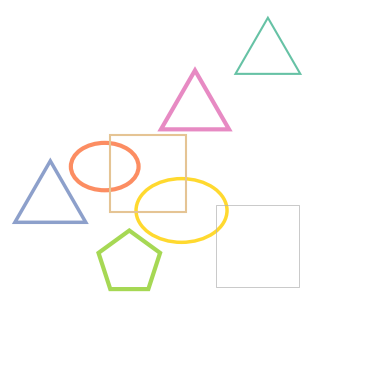[{"shape": "triangle", "thickness": 1.5, "radius": 0.49, "center": [0.696, 0.857]}, {"shape": "oval", "thickness": 3, "radius": 0.44, "center": [0.272, 0.567]}, {"shape": "triangle", "thickness": 2.5, "radius": 0.53, "center": [0.131, 0.476]}, {"shape": "triangle", "thickness": 3, "radius": 0.51, "center": [0.506, 0.715]}, {"shape": "pentagon", "thickness": 3, "radius": 0.42, "center": [0.336, 0.317]}, {"shape": "oval", "thickness": 2.5, "radius": 0.59, "center": [0.472, 0.453]}, {"shape": "square", "thickness": 1.5, "radius": 0.5, "center": [0.385, 0.549]}, {"shape": "square", "thickness": 0.5, "radius": 0.53, "center": [0.669, 0.361]}]